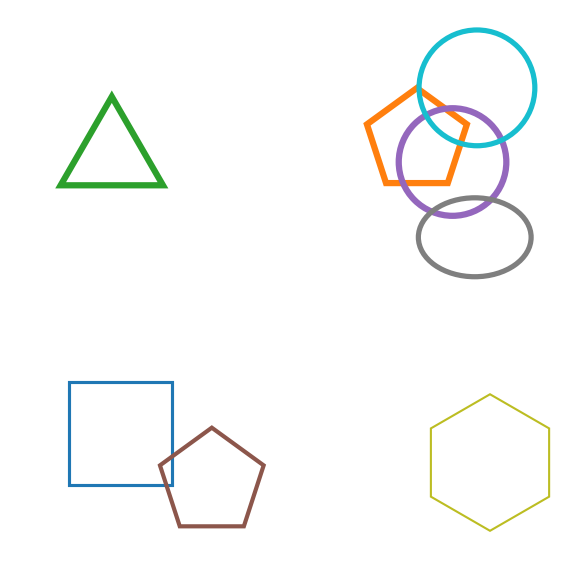[{"shape": "square", "thickness": 1.5, "radius": 0.45, "center": [0.208, 0.248]}, {"shape": "pentagon", "thickness": 3, "radius": 0.45, "center": [0.722, 0.756]}, {"shape": "triangle", "thickness": 3, "radius": 0.51, "center": [0.194, 0.729]}, {"shape": "circle", "thickness": 3, "radius": 0.47, "center": [0.784, 0.719]}, {"shape": "pentagon", "thickness": 2, "radius": 0.47, "center": [0.367, 0.164]}, {"shape": "oval", "thickness": 2.5, "radius": 0.49, "center": [0.822, 0.588]}, {"shape": "hexagon", "thickness": 1, "radius": 0.59, "center": [0.848, 0.198]}, {"shape": "circle", "thickness": 2.5, "radius": 0.5, "center": [0.826, 0.847]}]